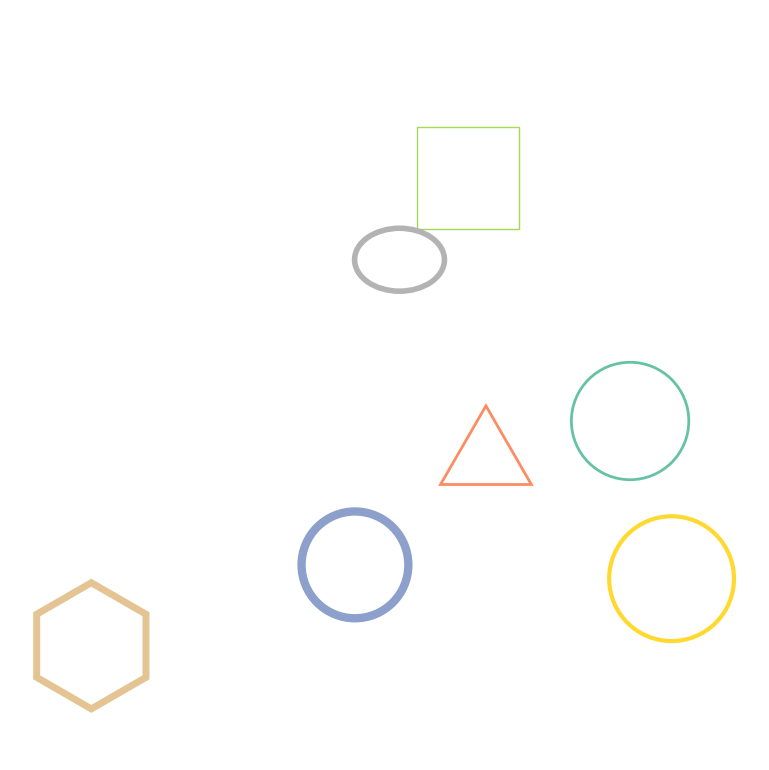[{"shape": "circle", "thickness": 1, "radius": 0.38, "center": [0.818, 0.453]}, {"shape": "triangle", "thickness": 1, "radius": 0.34, "center": [0.631, 0.405]}, {"shape": "circle", "thickness": 3, "radius": 0.35, "center": [0.461, 0.266]}, {"shape": "square", "thickness": 0.5, "radius": 0.33, "center": [0.608, 0.768]}, {"shape": "circle", "thickness": 1.5, "radius": 0.41, "center": [0.872, 0.248]}, {"shape": "hexagon", "thickness": 2.5, "radius": 0.41, "center": [0.119, 0.161]}, {"shape": "oval", "thickness": 2, "radius": 0.29, "center": [0.519, 0.663]}]